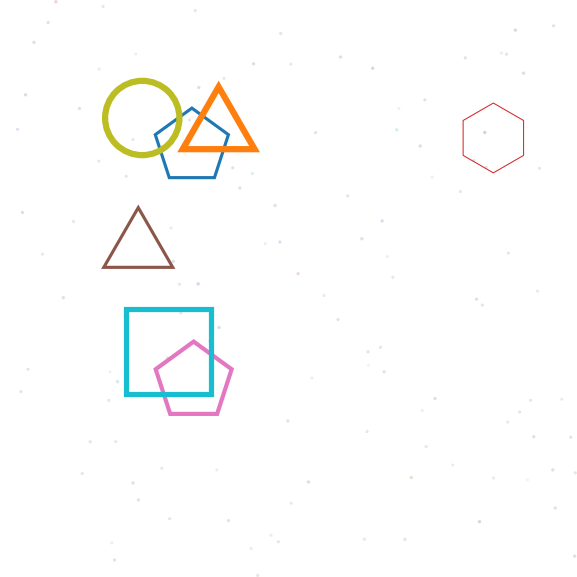[{"shape": "pentagon", "thickness": 1.5, "radius": 0.33, "center": [0.332, 0.745]}, {"shape": "triangle", "thickness": 3, "radius": 0.36, "center": [0.379, 0.777]}, {"shape": "hexagon", "thickness": 0.5, "radius": 0.3, "center": [0.854, 0.76]}, {"shape": "triangle", "thickness": 1.5, "radius": 0.34, "center": [0.239, 0.571]}, {"shape": "pentagon", "thickness": 2, "radius": 0.35, "center": [0.335, 0.338]}, {"shape": "circle", "thickness": 3, "radius": 0.32, "center": [0.246, 0.795]}, {"shape": "square", "thickness": 2.5, "radius": 0.37, "center": [0.292, 0.391]}]